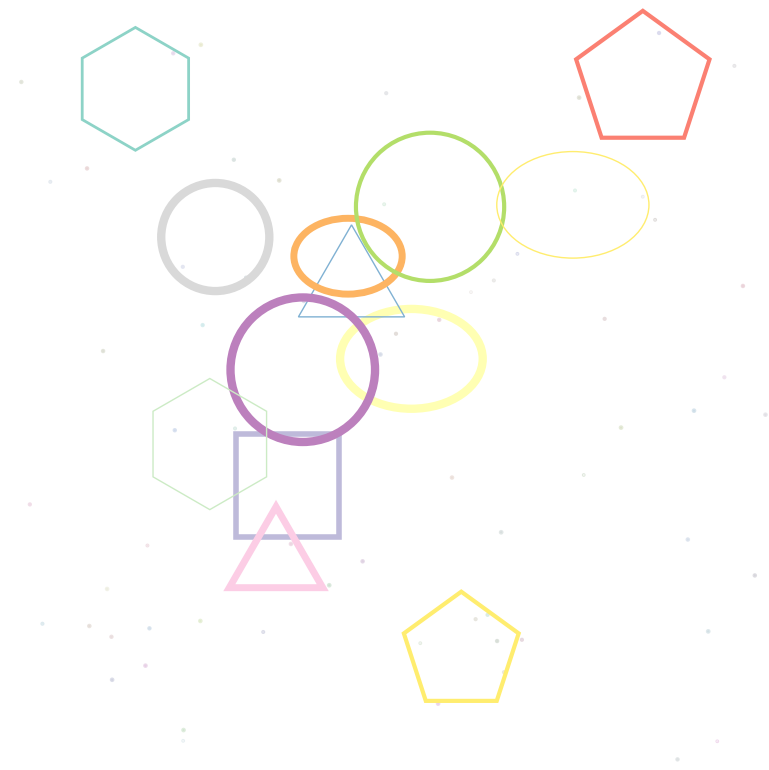[{"shape": "hexagon", "thickness": 1, "radius": 0.4, "center": [0.176, 0.885]}, {"shape": "oval", "thickness": 3, "radius": 0.46, "center": [0.534, 0.534]}, {"shape": "square", "thickness": 2, "radius": 0.33, "center": [0.374, 0.37]}, {"shape": "pentagon", "thickness": 1.5, "radius": 0.46, "center": [0.835, 0.895]}, {"shape": "triangle", "thickness": 0.5, "radius": 0.4, "center": [0.457, 0.628]}, {"shape": "oval", "thickness": 2.5, "radius": 0.35, "center": [0.452, 0.667]}, {"shape": "circle", "thickness": 1.5, "radius": 0.48, "center": [0.559, 0.731]}, {"shape": "triangle", "thickness": 2.5, "radius": 0.35, "center": [0.358, 0.272]}, {"shape": "circle", "thickness": 3, "radius": 0.35, "center": [0.28, 0.692]}, {"shape": "circle", "thickness": 3, "radius": 0.47, "center": [0.393, 0.52]}, {"shape": "hexagon", "thickness": 0.5, "radius": 0.43, "center": [0.272, 0.423]}, {"shape": "pentagon", "thickness": 1.5, "radius": 0.39, "center": [0.599, 0.153]}, {"shape": "oval", "thickness": 0.5, "radius": 0.49, "center": [0.744, 0.734]}]